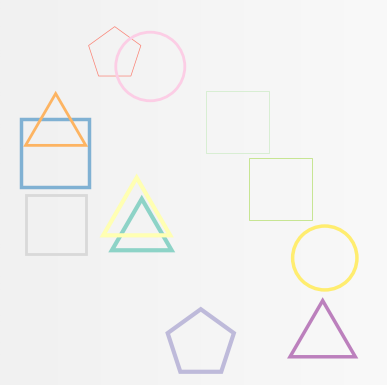[{"shape": "triangle", "thickness": 3, "radius": 0.44, "center": [0.366, 0.394]}, {"shape": "triangle", "thickness": 3, "radius": 0.5, "center": [0.353, 0.439]}, {"shape": "pentagon", "thickness": 3, "radius": 0.45, "center": [0.518, 0.107]}, {"shape": "pentagon", "thickness": 0.5, "radius": 0.35, "center": [0.296, 0.86]}, {"shape": "square", "thickness": 2.5, "radius": 0.44, "center": [0.142, 0.603]}, {"shape": "triangle", "thickness": 2, "radius": 0.45, "center": [0.144, 0.667]}, {"shape": "square", "thickness": 0.5, "radius": 0.4, "center": [0.724, 0.509]}, {"shape": "circle", "thickness": 2, "radius": 0.45, "center": [0.388, 0.827]}, {"shape": "square", "thickness": 2, "radius": 0.39, "center": [0.145, 0.417]}, {"shape": "triangle", "thickness": 2.5, "radius": 0.49, "center": [0.833, 0.122]}, {"shape": "square", "thickness": 0.5, "radius": 0.41, "center": [0.614, 0.683]}, {"shape": "circle", "thickness": 2.5, "radius": 0.41, "center": [0.838, 0.33]}]